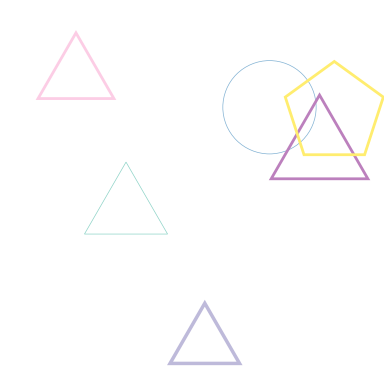[{"shape": "triangle", "thickness": 0.5, "radius": 0.62, "center": [0.327, 0.454]}, {"shape": "triangle", "thickness": 2.5, "radius": 0.52, "center": [0.532, 0.108]}, {"shape": "circle", "thickness": 0.5, "radius": 0.61, "center": [0.7, 0.721]}, {"shape": "triangle", "thickness": 2, "radius": 0.57, "center": [0.197, 0.801]}, {"shape": "triangle", "thickness": 2, "radius": 0.72, "center": [0.83, 0.608]}, {"shape": "pentagon", "thickness": 2, "radius": 0.67, "center": [0.868, 0.706]}]